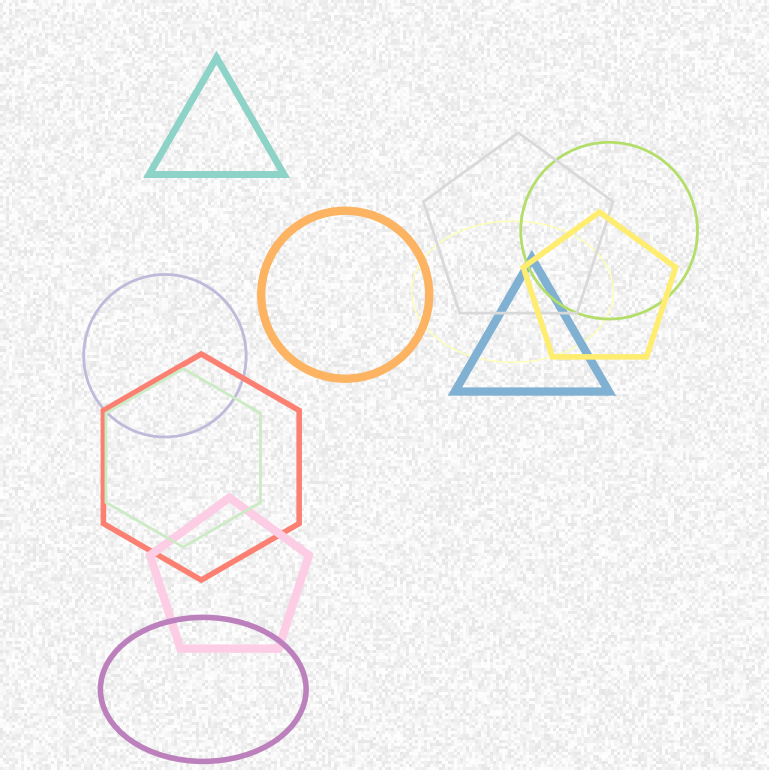[{"shape": "triangle", "thickness": 2.5, "radius": 0.51, "center": [0.281, 0.824]}, {"shape": "oval", "thickness": 0.5, "radius": 0.66, "center": [0.666, 0.621]}, {"shape": "circle", "thickness": 1, "radius": 0.53, "center": [0.214, 0.538]}, {"shape": "hexagon", "thickness": 2, "radius": 0.73, "center": [0.261, 0.393]}, {"shape": "triangle", "thickness": 3, "radius": 0.58, "center": [0.691, 0.549]}, {"shape": "circle", "thickness": 3, "radius": 0.55, "center": [0.448, 0.617]}, {"shape": "circle", "thickness": 1, "radius": 0.57, "center": [0.791, 0.7]}, {"shape": "pentagon", "thickness": 3, "radius": 0.54, "center": [0.298, 0.245]}, {"shape": "pentagon", "thickness": 1, "radius": 0.65, "center": [0.673, 0.698]}, {"shape": "oval", "thickness": 2, "radius": 0.67, "center": [0.264, 0.105]}, {"shape": "hexagon", "thickness": 1, "radius": 0.58, "center": [0.238, 0.405]}, {"shape": "pentagon", "thickness": 2, "radius": 0.52, "center": [0.779, 0.621]}]